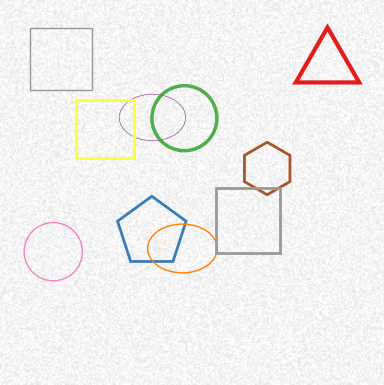[{"shape": "triangle", "thickness": 3, "radius": 0.48, "center": [0.851, 0.833]}, {"shape": "pentagon", "thickness": 2, "radius": 0.47, "center": [0.394, 0.397]}, {"shape": "circle", "thickness": 2.5, "radius": 0.42, "center": [0.479, 0.693]}, {"shape": "oval", "thickness": 0.5, "radius": 0.43, "center": [0.396, 0.695]}, {"shape": "oval", "thickness": 1, "radius": 0.45, "center": [0.474, 0.355]}, {"shape": "square", "thickness": 2, "radius": 0.38, "center": [0.273, 0.665]}, {"shape": "hexagon", "thickness": 2, "radius": 0.34, "center": [0.694, 0.562]}, {"shape": "circle", "thickness": 1, "radius": 0.38, "center": [0.138, 0.346]}, {"shape": "square", "thickness": 1, "radius": 0.4, "center": [0.159, 0.848]}, {"shape": "square", "thickness": 2, "radius": 0.42, "center": [0.644, 0.428]}]